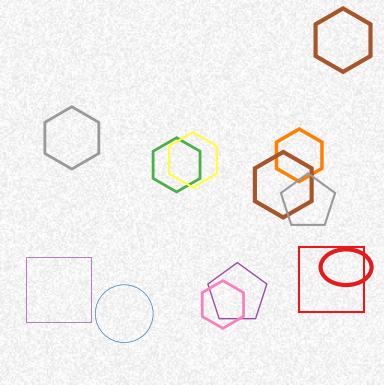[{"shape": "square", "thickness": 1.5, "radius": 0.42, "center": [0.861, 0.274]}, {"shape": "oval", "thickness": 3, "radius": 0.33, "center": [0.899, 0.306]}, {"shape": "circle", "thickness": 0.5, "radius": 0.38, "center": [0.323, 0.185]}, {"shape": "hexagon", "thickness": 2, "radius": 0.35, "center": [0.459, 0.572]}, {"shape": "pentagon", "thickness": 1, "radius": 0.4, "center": [0.617, 0.237]}, {"shape": "square", "thickness": 0.5, "radius": 0.42, "center": [0.152, 0.247]}, {"shape": "hexagon", "thickness": 2.5, "radius": 0.34, "center": [0.777, 0.597]}, {"shape": "hexagon", "thickness": 1.5, "radius": 0.36, "center": [0.501, 0.585]}, {"shape": "hexagon", "thickness": 3, "radius": 0.41, "center": [0.891, 0.896]}, {"shape": "hexagon", "thickness": 3, "radius": 0.43, "center": [0.736, 0.52]}, {"shape": "hexagon", "thickness": 2, "radius": 0.31, "center": [0.579, 0.209]}, {"shape": "pentagon", "thickness": 1.5, "radius": 0.37, "center": [0.8, 0.476]}, {"shape": "hexagon", "thickness": 2, "radius": 0.4, "center": [0.187, 0.642]}]